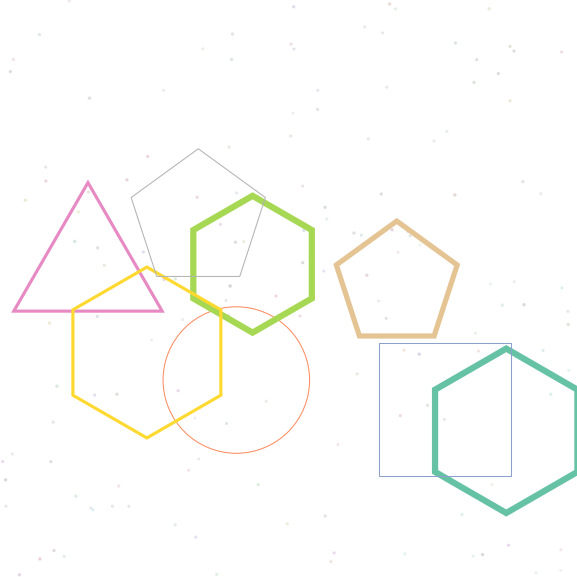[{"shape": "hexagon", "thickness": 3, "radius": 0.71, "center": [0.877, 0.253]}, {"shape": "circle", "thickness": 0.5, "radius": 0.63, "center": [0.409, 0.341]}, {"shape": "square", "thickness": 0.5, "radius": 0.57, "center": [0.771, 0.29]}, {"shape": "triangle", "thickness": 1.5, "radius": 0.74, "center": [0.152, 0.535]}, {"shape": "hexagon", "thickness": 3, "radius": 0.59, "center": [0.437, 0.542]}, {"shape": "hexagon", "thickness": 1.5, "radius": 0.74, "center": [0.254, 0.389]}, {"shape": "pentagon", "thickness": 2.5, "radius": 0.55, "center": [0.687, 0.506]}, {"shape": "pentagon", "thickness": 0.5, "radius": 0.61, "center": [0.343, 0.619]}]